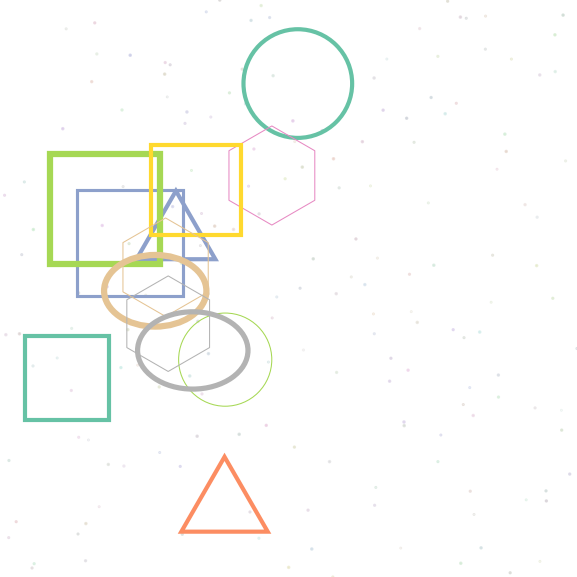[{"shape": "circle", "thickness": 2, "radius": 0.47, "center": [0.516, 0.854]}, {"shape": "square", "thickness": 2, "radius": 0.37, "center": [0.116, 0.345]}, {"shape": "triangle", "thickness": 2, "radius": 0.43, "center": [0.389, 0.122]}, {"shape": "triangle", "thickness": 2, "radius": 0.39, "center": [0.305, 0.59]}, {"shape": "square", "thickness": 1.5, "radius": 0.46, "center": [0.226, 0.578]}, {"shape": "hexagon", "thickness": 0.5, "radius": 0.43, "center": [0.471, 0.695]}, {"shape": "square", "thickness": 3, "radius": 0.47, "center": [0.182, 0.637]}, {"shape": "circle", "thickness": 0.5, "radius": 0.4, "center": [0.39, 0.376]}, {"shape": "square", "thickness": 2, "radius": 0.39, "center": [0.339, 0.671]}, {"shape": "oval", "thickness": 3, "radius": 0.44, "center": [0.269, 0.496]}, {"shape": "hexagon", "thickness": 0.5, "radius": 0.43, "center": [0.287, 0.536]}, {"shape": "oval", "thickness": 2.5, "radius": 0.48, "center": [0.334, 0.392]}, {"shape": "hexagon", "thickness": 0.5, "radius": 0.41, "center": [0.291, 0.439]}]